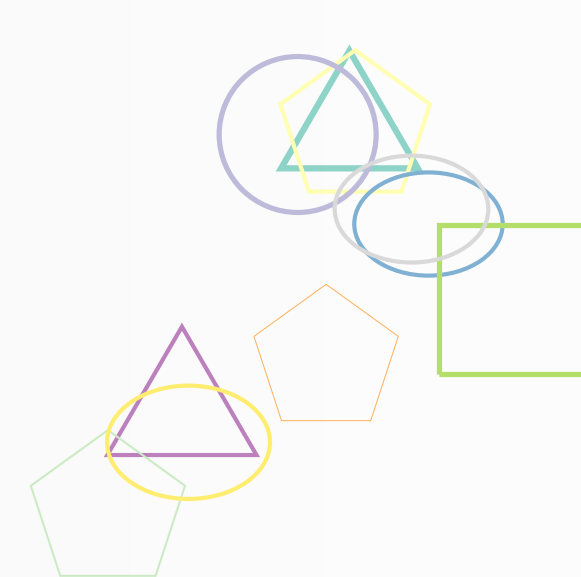[{"shape": "triangle", "thickness": 3, "radius": 0.68, "center": [0.601, 0.776]}, {"shape": "pentagon", "thickness": 2, "radius": 0.68, "center": [0.611, 0.777]}, {"shape": "circle", "thickness": 2.5, "radius": 0.68, "center": [0.512, 0.766]}, {"shape": "oval", "thickness": 2, "radius": 0.64, "center": [0.737, 0.611]}, {"shape": "pentagon", "thickness": 0.5, "radius": 0.65, "center": [0.561, 0.376]}, {"shape": "square", "thickness": 2.5, "radius": 0.65, "center": [0.884, 0.48]}, {"shape": "oval", "thickness": 2, "radius": 0.66, "center": [0.708, 0.637]}, {"shape": "triangle", "thickness": 2, "radius": 0.74, "center": [0.313, 0.285]}, {"shape": "pentagon", "thickness": 1, "radius": 0.7, "center": [0.186, 0.115]}, {"shape": "oval", "thickness": 2, "radius": 0.7, "center": [0.324, 0.233]}]